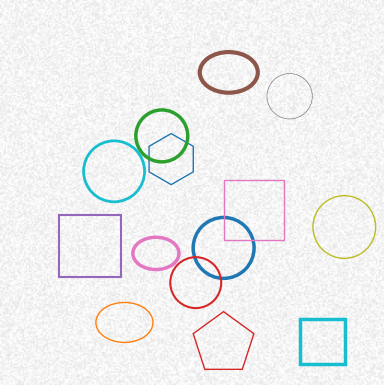[{"shape": "circle", "thickness": 2.5, "radius": 0.4, "center": [0.581, 0.356]}, {"shape": "hexagon", "thickness": 1, "radius": 0.33, "center": [0.445, 0.587]}, {"shape": "oval", "thickness": 1, "radius": 0.37, "center": [0.323, 0.163]}, {"shape": "circle", "thickness": 2.5, "radius": 0.34, "center": [0.42, 0.647]}, {"shape": "pentagon", "thickness": 1, "radius": 0.41, "center": [0.581, 0.108]}, {"shape": "circle", "thickness": 1.5, "radius": 0.33, "center": [0.508, 0.266]}, {"shape": "square", "thickness": 1.5, "radius": 0.4, "center": [0.233, 0.361]}, {"shape": "oval", "thickness": 3, "radius": 0.38, "center": [0.594, 0.812]}, {"shape": "oval", "thickness": 2.5, "radius": 0.3, "center": [0.405, 0.342]}, {"shape": "square", "thickness": 1, "radius": 0.39, "center": [0.66, 0.455]}, {"shape": "circle", "thickness": 0.5, "radius": 0.29, "center": [0.752, 0.75]}, {"shape": "circle", "thickness": 1, "radius": 0.41, "center": [0.894, 0.41]}, {"shape": "circle", "thickness": 2, "radius": 0.4, "center": [0.296, 0.555]}, {"shape": "square", "thickness": 2.5, "radius": 0.29, "center": [0.837, 0.114]}]